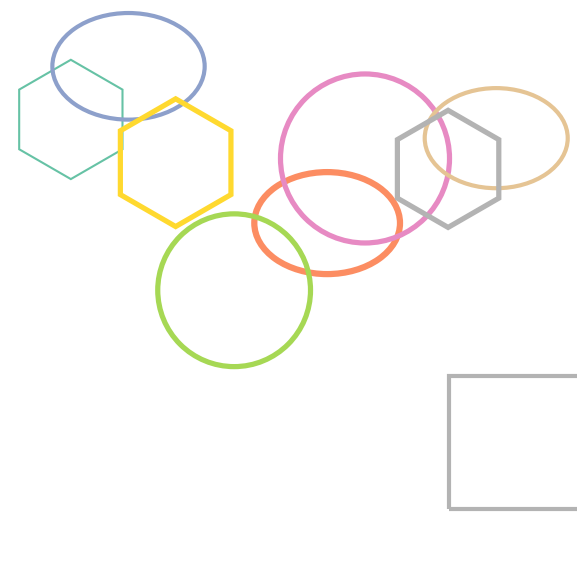[{"shape": "hexagon", "thickness": 1, "radius": 0.52, "center": [0.123, 0.792]}, {"shape": "oval", "thickness": 3, "radius": 0.63, "center": [0.566, 0.613]}, {"shape": "oval", "thickness": 2, "radius": 0.66, "center": [0.223, 0.884]}, {"shape": "circle", "thickness": 2.5, "radius": 0.73, "center": [0.632, 0.725]}, {"shape": "circle", "thickness": 2.5, "radius": 0.66, "center": [0.405, 0.497]}, {"shape": "hexagon", "thickness": 2.5, "radius": 0.55, "center": [0.304, 0.717]}, {"shape": "oval", "thickness": 2, "radius": 0.62, "center": [0.859, 0.76]}, {"shape": "square", "thickness": 2, "radius": 0.57, "center": [0.892, 0.233]}, {"shape": "hexagon", "thickness": 2.5, "radius": 0.51, "center": [0.776, 0.707]}]